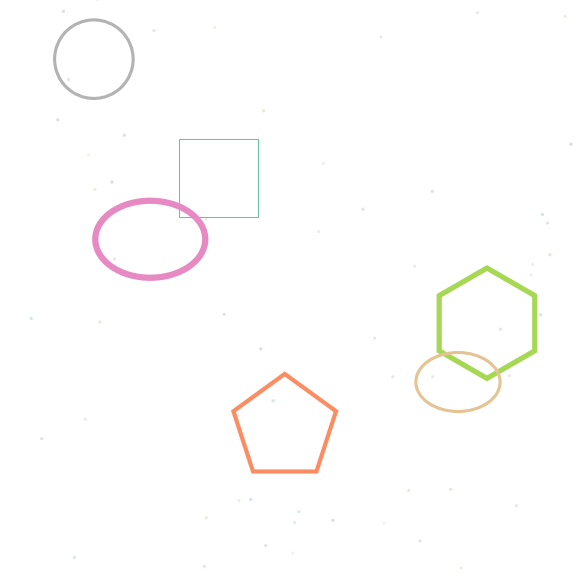[{"shape": "square", "thickness": 0.5, "radius": 0.34, "center": [0.378, 0.691]}, {"shape": "pentagon", "thickness": 2, "radius": 0.47, "center": [0.493, 0.258]}, {"shape": "oval", "thickness": 3, "radius": 0.48, "center": [0.26, 0.585]}, {"shape": "hexagon", "thickness": 2.5, "radius": 0.48, "center": [0.843, 0.439]}, {"shape": "oval", "thickness": 1.5, "radius": 0.36, "center": [0.793, 0.338]}, {"shape": "circle", "thickness": 1.5, "radius": 0.34, "center": [0.163, 0.897]}]